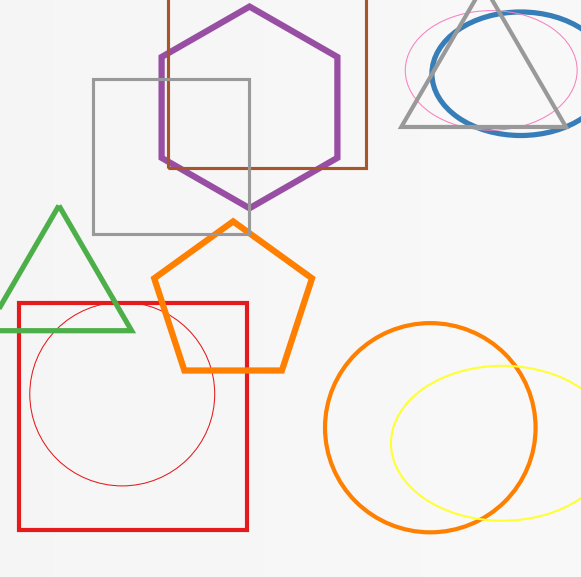[{"shape": "circle", "thickness": 0.5, "radius": 0.8, "center": [0.21, 0.317]}, {"shape": "square", "thickness": 2, "radius": 0.98, "center": [0.228, 0.278]}, {"shape": "oval", "thickness": 2.5, "radius": 0.76, "center": [0.896, 0.871]}, {"shape": "triangle", "thickness": 2.5, "radius": 0.72, "center": [0.101, 0.499]}, {"shape": "hexagon", "thickness": 3, "radius": 0.87, "center": [0.429, 0.813]}, {"shape": "circle", "thickness": 2, "radius": 0.91, "center": [0.74, 0.259]}, {"shape": "pentagon", "thickness": 3, "radius": 0.71, "center": [0.401, 0.473]}, {"shape": "oval", "thickness": 1, "radius": 0.96, "center": [0.864, 0.232]}, {"shape": "square", "thickness": 1.5, "radius": 0.85, "center": [0.46, 0.879]}, {"shape": "oval", "thickness": 0.5, "radius": 0.74, "center": [0.845, 0.877]}, {"shape": "square", "thickness": 1.5, "radius": 0.67, "center": [0.294, 0.728]}, {"shape": "triangle", "thickness": 2, "radius": 0.82, "center": [0.832, 0.861]}]